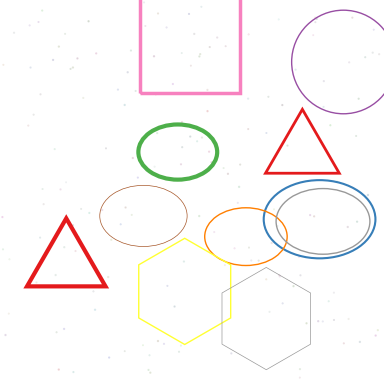[{"shape": "triangle", "thickness": 3, "radius": 0.59, "center": [0.172, 0.315]}, {"shape": "triangle", "thickness": 2, "radius": 0.55, "center": [0.785, 0.605]}, {"shape": "oval", "thickness": 1.5, "radius": 0.73, "center": [0.83, 0.431]}, {"shape": "oval", "thickness": 3, "radius": 0.51, "center": [0.462, 0.605]}, {"shape": "circle", "thickness": 1, "radius": 0.67, "center": [0.892, 0.839]}, {"shape": "oval", "thickness": 1, "radius": 0.54, "center": [0.639, 0.385]}, {"shape": "hexagon", "thickness": 1, "radius": 0.69, "center": [0.48, 0.243]}, {"shape": "oval", "thickness": 0.5, "radius": 0.57, "center": [0.373, 0.439]}, {"shape": "square", "thickness": 2.5, "radius": 0.65, "center": [0.494, 0.889]}, {"shape": "hexagon", "thickness": 0.5, "radius": 0.66, "center": [0.692, 0.173]}, {"shape": "oval", "thickness": 1, "radius": 0.61, "center": [0.839, 0.425]}]